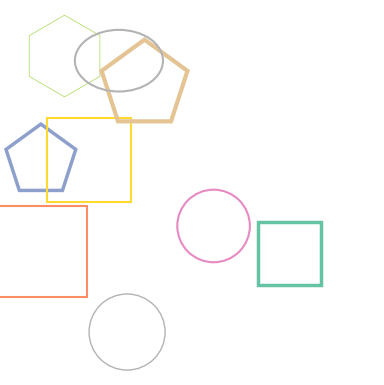[{"shape": "square", "thickness": 2.5, "radius": 0.41, "center": [0.752, 0.341]}, {"shape": "square", "thickness": 1.5, "radius": 0.59, "center": [0.107, 0.347]}, {"shape": "pentagon", "thickness": 2.5, "radius": 0.48, "center": [0.106, 0.582]}, {"shape": "circle", "thickness": 1.5, "radius": 0.47, "center": [0.555, 0.413]}, {"shape": "hexagon", "thickness": 0.5, "radius": 0.53, "center": [0.168, 0.854]}, {"shape": "square", "thickness": 1.5, "radius": 0.55, "center": [0.232, 0.584]}, {"shape": "pentagon", "thickness": 3, "radius": 0.59, "center": [0.375, 0.78]}, {"shape": "circle", "thickness": 1, "radius": 0.49, "center": [0.33, 0.138]}, {"shape": "oval", "thickness": 1.5, "radius": 0.57, "center": [0.309, 0.842]}]